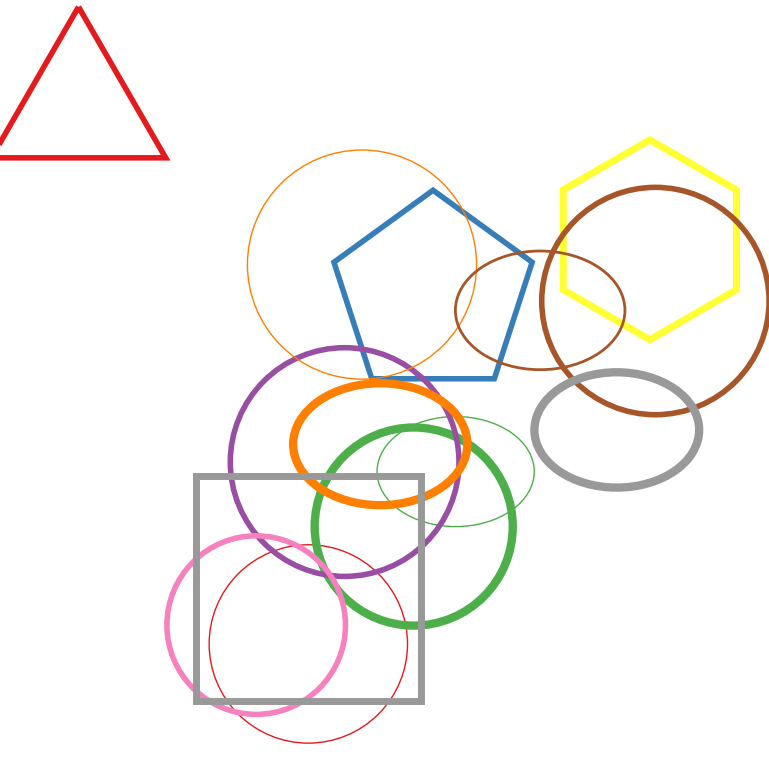[{"shape": "circle", "thickness": 0.5, "radius": 0.64, "center": [0.4, 0.164]}, {"shape": "triangle", "thickness": 2, "radius": 0.65, "center": [0.102, 0.86]}, {"shape": "pentagon", "thickness": 2, "radius": 0.68, "center": [0.562, 0.618]}, {"shape": "circle", "thickness": 3, "radius": 0.64, "center": [0.537, 0.316]}, {"shape": "oval", "thickness": 0.5, "radius": 0.51, "center": [0.592, 0.388]}, {"shape": "circle", "thickness": 2, "radius": 0.74, "center": [0.448, 0.4]}, {"shape": "oval", "thickness": 3, "radius": 0.57, "center": [0.494, 0.423]}, {"shape": "circle", "thickness": 0.5, "radius": 0.74, "center": [0.47, 0.656]}, {"shape": "hexagon", "thickness": 2.5, "radius": 0.65, "center": [0.844, 0.689]}, {"shape": "oval", "thickness": 1, "radius": 0.55, "center": [0.702, 0.597]}, {"shape": "circle", "thickness": 2, "radius": 0.74, "center": [0.851, 0.609]}, {"shape": "circle", "thickness": 2, "radius": 0.58, "center": [0.333, 0.188]}, {"shape": "square", "thickness": 2.5, "radius": 0.73, "center": [0.401, 0.236]}, {"shape": "oval", "thickness": 3, "radius": 0.53, "center": [0.801, 0.442]}]